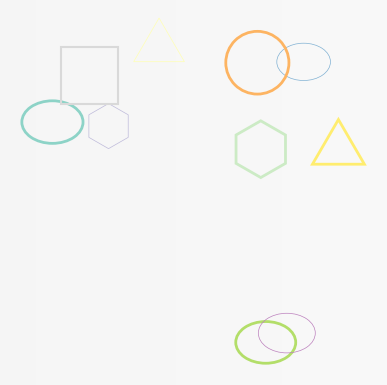[{"shape": "oval", "thickness": 2, "radius": 0.39, "center": [0.135, 0.683]}, {"shape": "triangle", "thickness": 0.5, "radius": 0.38, "center": [0.41, 0.878]}, {"shape": "hexagon", "thickness": 0.5, "radius": 0.29, "center": [0.28, 0.673]}, {"shape": "oval", "thickness": 0.5, "radius": 0.35, "center": [0.784, 0.839]}, {"shape": "circle", "thickness": 2, "radius": 0.41, "center": [0.664, 0.837]}, {"shape": "oval", "thickness": 2, "radius": 0.39, "center": [0.686, 0.111]}, {"shape": "square", "thickness": 1.5, "radius": 0.37, "center": [0.23, 0.803]}, {"shape": "oval", "thickness": 0.5, "radius": 0.37, "center": [0.74, 0.135]}, {"shape": "hexagon", "thickness": 2, "radius": 0.37, "center": [0.673, 0.613]}, {"shape": "triangle", "thickness": 2, "radius": 0.39, "center": [0.873, 0.612]}]